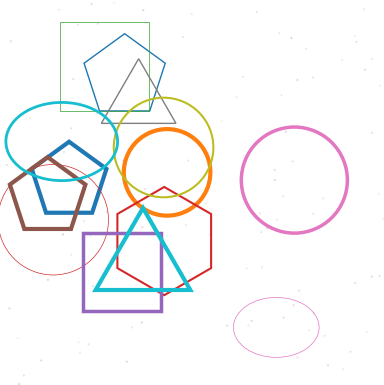[{"shape": "pentagon", "thickness": 3, "radius": 0.51, "center": [0.179, 0.53]}, {"shape": "pentagon", "thickness": 1, "radius": 0.55, "center": [0.324, 0.802]}, {"shape": "circle", "thickness": 3, "radius": 0.56, "center": [0.434, 0.552]}, {"shape": "square", "thickness": 0.5, "radius": 0.58, "center": [0.271, 0.828]}, {"shape": "circle", "thickness": 0.5, "radius": 0.72, "center": [0.138, 0.429]}, {"shape": "hexagon", "thickness": 1.5, "radius": 0.7, "center": [0.427, 0.374]}, {"shape": "square", "thickness": 2.5, "radius": 0.51, "center": [0.316, 0.294]}, {"shape": "pentagon", "thickness": 3, "radius": 0.52, "center": [0.124, 0.489]}, {"shape": "circle", "thickness": 2.5, "radius": 0.69, "center": [0.765, 0.532]}, {"shape": "oval", "thickness": 0.5, "radius": 0.56, "center": [0.718, 0.15]}, {"shape": "triangle", "thickness": 1, "radius": 0.56, "center": [0.36, 0.736]}, {"shape": "circle", "thickness": 1.5, "radius": 0.65, "center": [0.425, 0.617]}, {"shape": "oval", "thickness": 2, "radius": 0.73, "center": [0.16, 0.632]}, {"shape": "triangle", "thickness": 3, "radius": 0.71, "center": [0.371, 0.318]}]